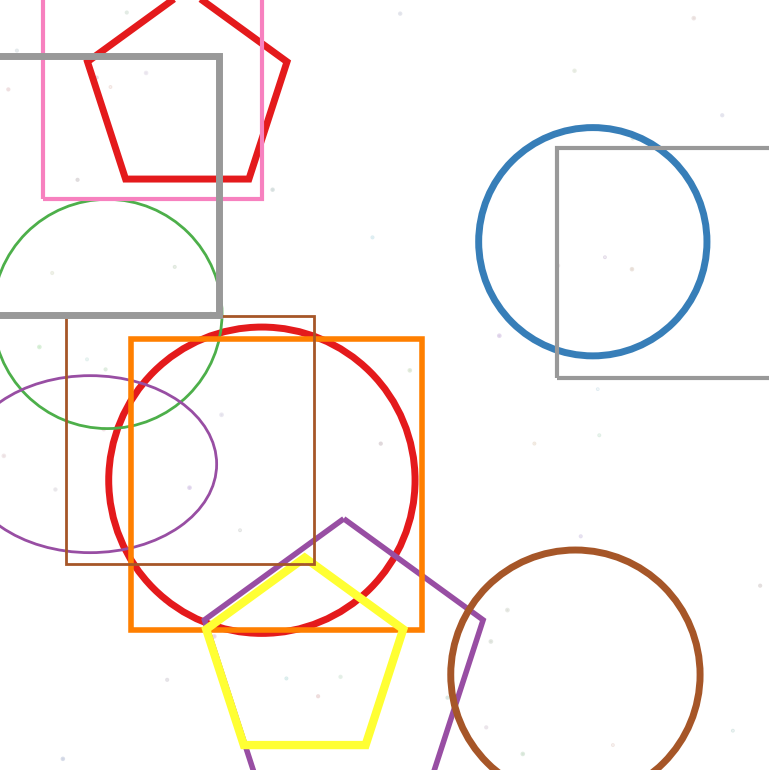[{"shape": "circle", "thickness": 2.5, "radius": 0.99, "center": [0.34, 0.376]}, {"shape": "pentagon", "thickness": 2.5, "radius": 0.68, "center": [0.243, 0.878]}, {"shape": "circle", "thickness": 2.5, "radius": 0.74, "center": [0.77, 0.686]}, {"shape": "circle", "thickness": 1, "radius": 0.74, "center": [0.139, 0.592]}, {"shape": "pentagon", "thickness": 2, "radius": 0.95, "center": [0.446, 0.136]}, {"shape": "oval", "thickness": 1, "radius": 0.82, "center": [0.117, 0.397]}, {"shape": "square", "thickness": 2, "radius": 0.94, "center": [0.36, 0.37]}, {"shape": "pentagon", "thickness": 3, "radius": 0.67, "center": [0.396, 0.141]}, {"shape": "square", "thickness": 1, "radius": 0.8, "center": [0.246, 0.429]}, {"shape": "circle", "thickness": 2.5, "radius": 0.81, "center": [0.747, 0.124]}, {"shape": "square", "thickness": 1.5, "radius": 0.71, "center": [0.198, 0.883]}, {"shape": "square", "thickness": 1.5, "radius": 0.75, "center": [0.873, 0.658]}, {"shape": "square", "thickness": 2.5, "radius": 0.84, "center": [0.117, 0.759]}]